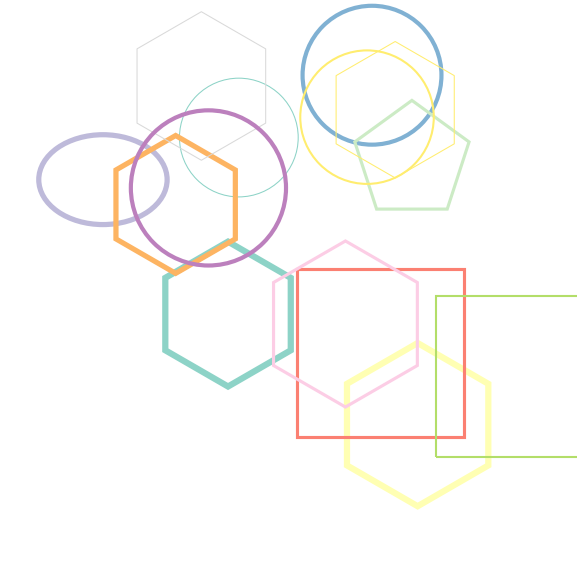[{"shape": "circle", "thickness": 0.5, "radius": 0.51, "center": [0.414, 0.761]}, {"shape": "hexagon", "thickness": 3, "radius": 0.63, "center": [0.395, 0.455]}, {"shape": "hexagon", "thickness": 3, "radius": 0.71, "center": [0.723, 0.264]}, {"shape": "oval", "thickness": 2.5, "radius": 0.56, "center": [0.178, 0.688]}, {"shape": "square", "thickness": 1.5, "radius": 0.72, "center": [0.658, 0.388]}, {"shape": "circle", "thickness": 2, "radius": 0.6, "center": [0.644, 0.869]}, {"shape": "hexagon", "thickness": 2.5, "radius": 0.6, "center": [0.304, 0.645]}, {"shape": "square", "thickness": 1, "radius": 0.7, "center": [0.895, 0.348]}, {"shape": "hexagon", "thickness": 1.5, "radius": 0.72, "center": [0.598, 0.438]}, {"shape": "hexagon", "thickness": 0.5, "radius": 0.64, "center": [0.349, 0.85]}, {"shape": "circle", "thickness": 2, "radius": 0.67, "center": [0.361, 0.674]}, {"shape": "pentagon", "thickness": 1.5, "radius": 0.52, "center": [0.713, 0.721]}, {"shape": "hexagon", "thickness": 0.5, "radius": 0.59, "center": [0.684, 0.809]}, {"shape": "circle", "thickness": 1, "radius": 0.58, "center": [0.636, 0.796]}]